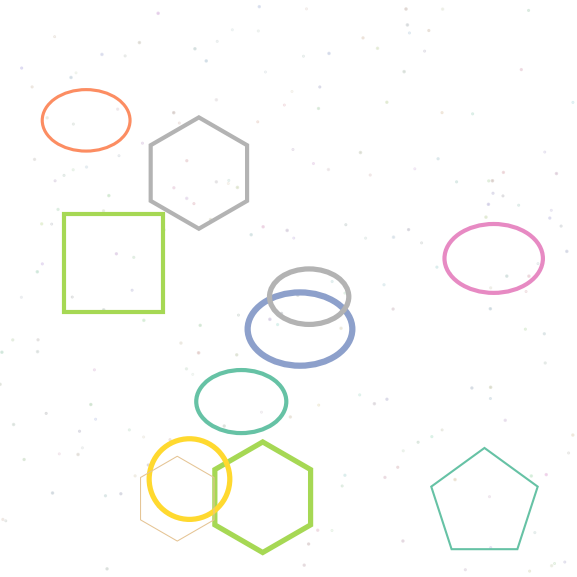[{"shape": "oval", "thickness": 2, "radius": 0.39, "center": [0.418, 0.304]}, {"shape": "pentagon", "thickness": 1, "radius": 0.48, "center": [0.839, 0.127]}, {"shape": "oval", "thickness": 1.5, "radius": 0.38, "center": [0.149, 0.791]}, {"shape": "oval", "thickness": 3, "radius": 0.45, "center": [0.519, 0.429]}, {"shape": "oval", "thickness": 2, "radius": 0.43, "center": [0.855, 0.552]}, {"shape": "hexagon", "thickness": 2.5, "radius": 0.48, "center": [0.455, 0.138]}, {"shape": "square", "thickness": 2, "radius": 0.43, "center": [0.197, 0.544]}, {"shape": "circle", "thickness": 2.5, "radius": 0.35, "center": [0.328, 0.17]}, {"shape": "hexagon", "thickness": 0.5, "radius": 0.37, "center": [0.307, 0.136]}, {"shape": "hexagon", "thickness": 2, "radius": 0.48, "center": [0.344, 0.699]}, {"shape": "oval", "thickness": 2.5, "radius": 0.34, "center": [0.535, 0.485]}]